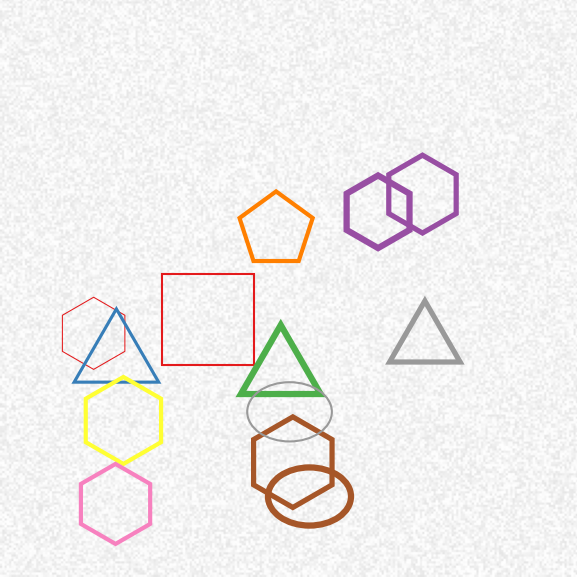[{"shape": "square", "thickness": 1, "radius": 0.4, "center": [0.36, 0.446]}, {"shape": "hexagon", "thickness": 0.5, "radius": 0.31, "center": [0.162, 0.422]}, {"shape": "triangle", "thickness": 1.5, "radius": 0.42, "center": [0.202, 0.38]}, {"shape": "triangle", "thickness": 3, "radius": 0.4, "center": [0.486, 0.357]}, {"shape": "hexagon", "thickness": 3, "radius": 0.31, "center": [0.655, 0.632]}, {"shape": "hexagon", "thickness": 2.5, "radius": 0.34, "center": [0.732, 0.663]}, {"shape": "pentagon", "thickness": 2, "radius": 0.33, "center": [0.478, 0.601]}, {"shape": "hexagon", "thickness": 2, "radius": 0.38, "center": [0.214, 0.271]}, {"shape": "hexagon", "thickness": 2.5, "radius": 0.39, "center": [0.507, 0.199]}, {"shape": "oval", "thickness": 3, "radius": 0.36, "center": [0.536, 0.139]}, {"shape": "hexagon", "thickness": 2, "radius": 0.35, "center": [0.2, 0.127]}, {"shape": "oval", "thickness": 1, "radius": 0.37, "center": [0.501, 0.286]}, {"shape": "triangle", "thickness": 2.5, "radius": 0.35, "center": [0.736, 0.408]}]